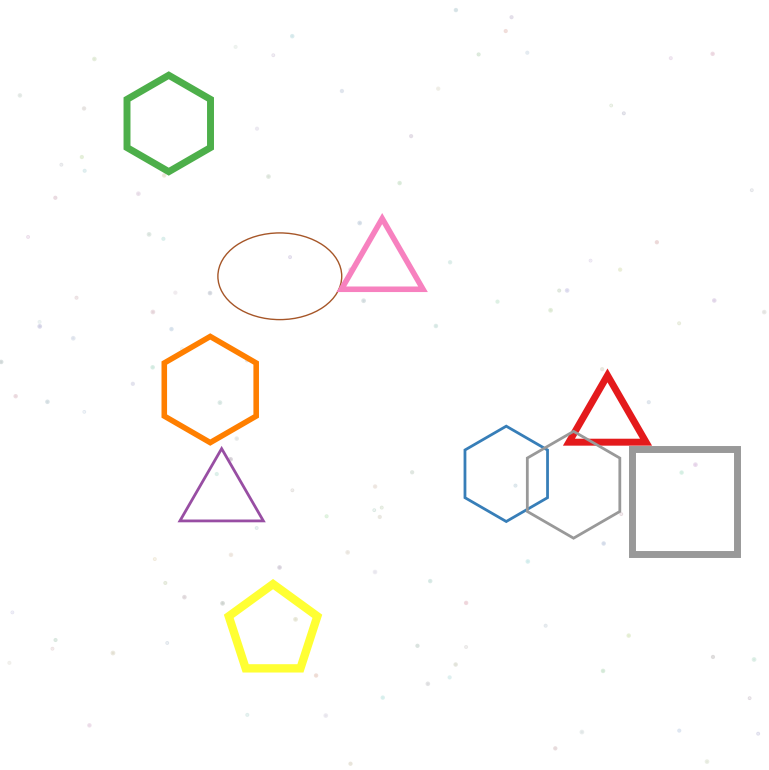[{"shape": "triangle", "thickness": 2.5, "radius": 0.29, "center": [0.789, 0.455]}, {"shape": "hexagon", "thickness": 1, "radius": 0.31, "center": [0.657, 0.385]}, {"shape": "hexagon", "thickness": 2.5, "radius": 0.31, "center": [0.219, 0.84]}, {"shape": "triangle", "thickness": 1, "radius": 0.31, "center": [0.288, 0.355]}, {"shape": "hexagon", "thickness": 2, "radius": 0.34, "center": [0.273, 0.494]}, {"shape": "pentagon", "thickness": 3, "radius": 0.3, "center": [0.355, 0.181]}, {"shape": "oval", "thickness": 0.5, "radius": 0.4, "center": [0.363, 0.641]}, {"shape": "triangle", "thickness": 2, "radius": 0.31, "center": [0.496, 0.655]}, {"shape": "square", "thickness": 2.5, "radius": 0.34, "center": [0.889, 0.348]}, {"shape": "hexagon", "thickness": 1, "radius": 0.35, "center": [0.745, 0.37]}]